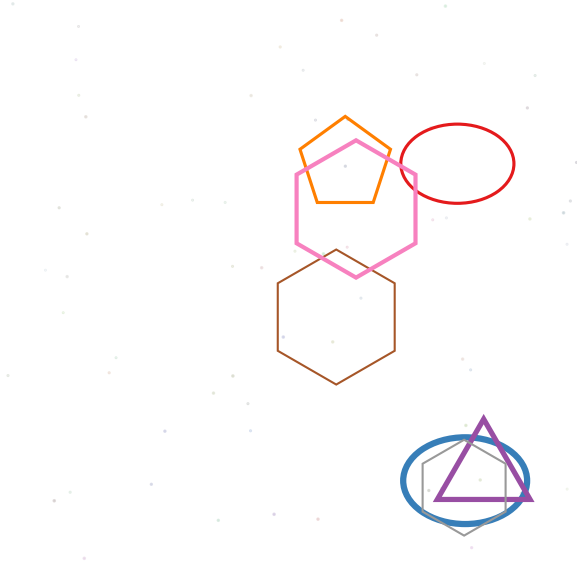[{"shape": "oval", "thickness": 1.5, "radius": 0.49, "center": [0.792, 0.716]}, {"shape": "oval", "thickness": 3, "radius": 0.54, "center": [0.805, 0.167]}, {"shape": "triangle", "thickness": 2.5, "radius": 0.46, "center": [0.838, 0.181]}, {"shape": "pentagon", "thickness": 1.5, "radius": 0.41, "center": [0.598, 0.715]}, {"shape": "hexagon", "thickness": 1, "radius": 0.58, "center": [0.582, 0.45]}, {"shape": "hexagon", "thickness": 2, "radius": 0.59, "center": [0.617, 0.637]}, {"shape": "hexagon", "thickness": 1, "radius": 0.41, "center": [0.804, 0.155]}]